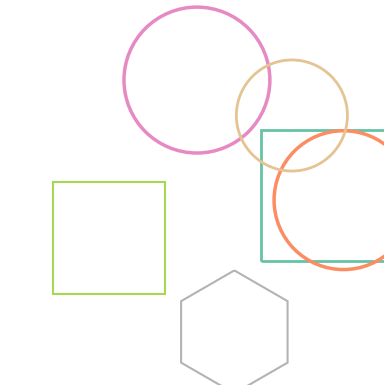[{"shape": "square", "thickness": 2, "radius": 0.85, "center": [0.849, 0.492]}, {"shape": "circle", "thickness": 2.5, "radius": 0.9, "center": [0.892, 0.48]}, {"shape": "circle", "thickness": 2.5, "radius": 0.95, "center": [0.511, 0.792]}, {"shape": "square", "thickness": 1.5, "radius": 0.72, "center": [0.283, 0.382]}, {"shape": "circle", "thickness": 2, "radius": 0.72, "center": [0.758, 0.7]}, {"shape": "hexagon", "thickness": 1.5, "radius": 0.8, "center": [0.609, 0.138]}]